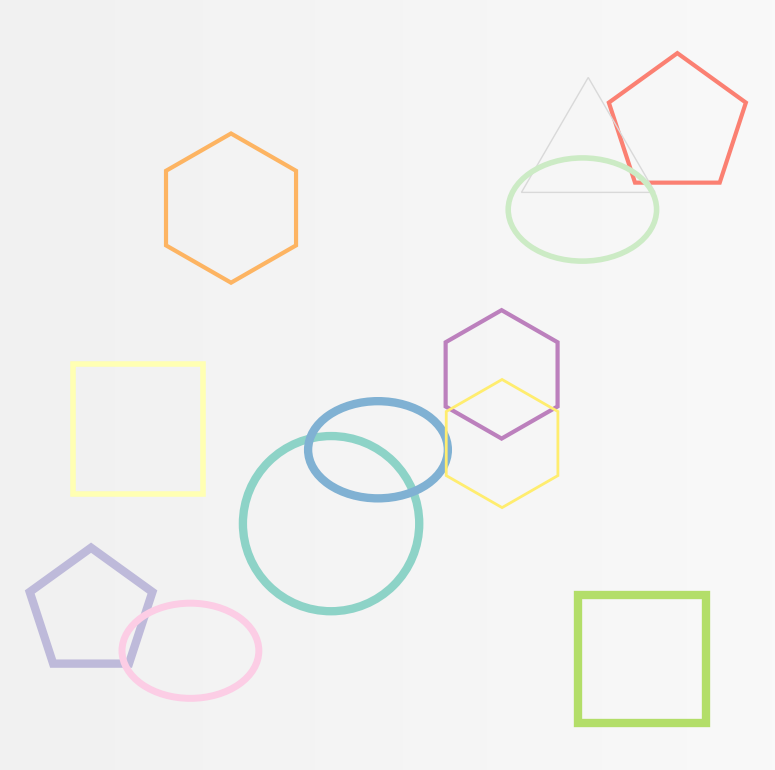[{"shape": "circle", "thickness": 3, "radius": 0.57, "center": [0.427, 0.32]}, {"shape": "square", "thickness": 2, "radius": 0.42, "center": [0.178, 0.443]}, {"shape": "pentagon", "thickness": 3, "radius": 0.42, "center": [0.118, 0.205]}, {"shape": "pentagon", "thickness": 1.5, "radius": 0.46, "center": [0.874, 0.838]}, {"shape": "oval", "thickness": 3, "radius": 0.45, "center": [0.488, 0.416]}, {"shape": "hexagon", "thickness": 1.5, "radius": 0.48, "center": [0.298, 0.73]}, {"shape": "square", "thickness": 3, "radius": 0.41, "center": [0.829, 0.144]}, {"shape": "oval", "thickness": 2.5, "radius": 0.44, "center": [0.246, 0.155]}, {"shape": "triangle", "thickness": 0.5, "radius": 0.5, "center": [0.759, 0.8]}, {"shape": "hexagon", "thickness": 1.5, "radius": 0.42, "center": [0.647, 0.514]}, {"shape": "oval", "thickness": 2, "radius": 0.48, "center": [0.751, 0.728]}, {"shape": "hexagon", "thickness": 1, "radius": 0.42, "center": [0.648, 0.424]}]